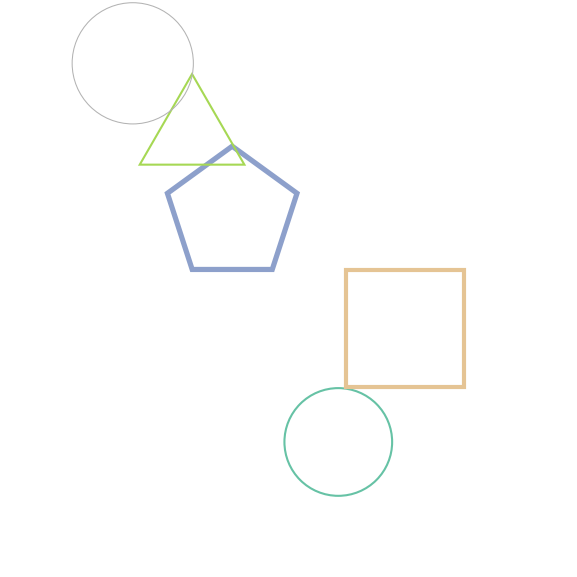[{"shape": "circle", "thickness": 1, "radius": 0.47, "center": [0.586, 0.234]}, {"shape": "pentagon", "thickness": 2.5, "radius": 0.59, "center": [0.402, 0.628]}, {"shape": "triangle", "thickness": 1, "radius": 0.52, "center": [0.333, 0.766]}, {"shape": "square", "thickness": 2, "radius": 0.51, "center": [0.701, 0.43]}, {"shape": "circle", "thickness": 0.5, "radius": 0.52, "center": [0.23, 0.889]}]